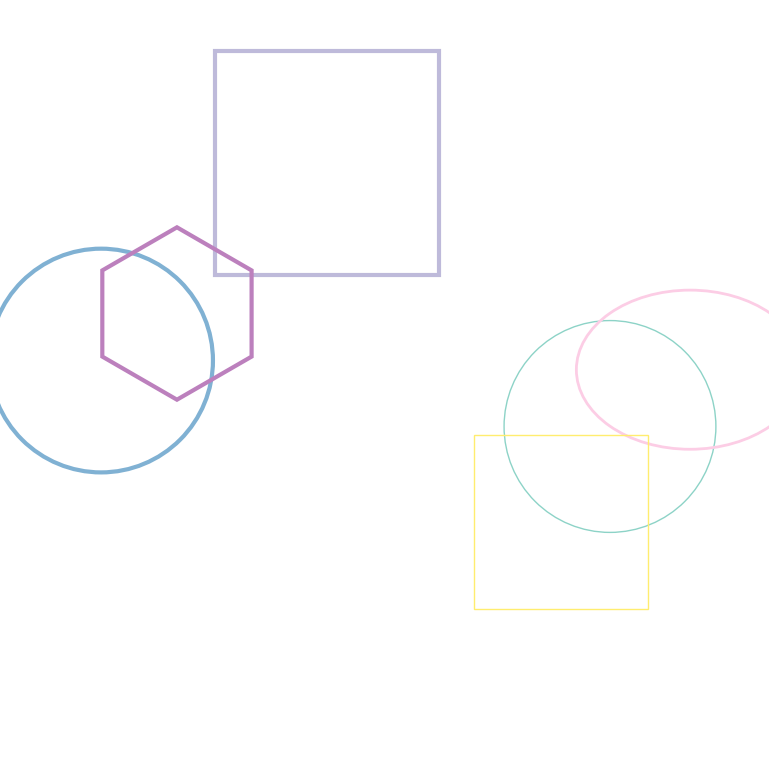[{"shape": "circle", "thickness": 0.5, "radius": 0.69, "center": [0.792, 0.446]}, {"shape": "square", "thickness": 1.5, "radius": 0.73, "center": [0.425, 0.788]}, {"shape": "circle", "thickness": 1.5, "radius": 0.73, "center": [0.131, 0.532]}, {"shape": "oval", "thickness": 1, "radius": 0.74, "center": [0.896, 0.52]}, {"shape": "hexagon", "thickness": 1.5, "radius": 0.56, "center": [0.23, 0.593]}, {"shape": "square", "thickness": 0.5, "radius": 0.56, "center": [0.729, 0.322]}]